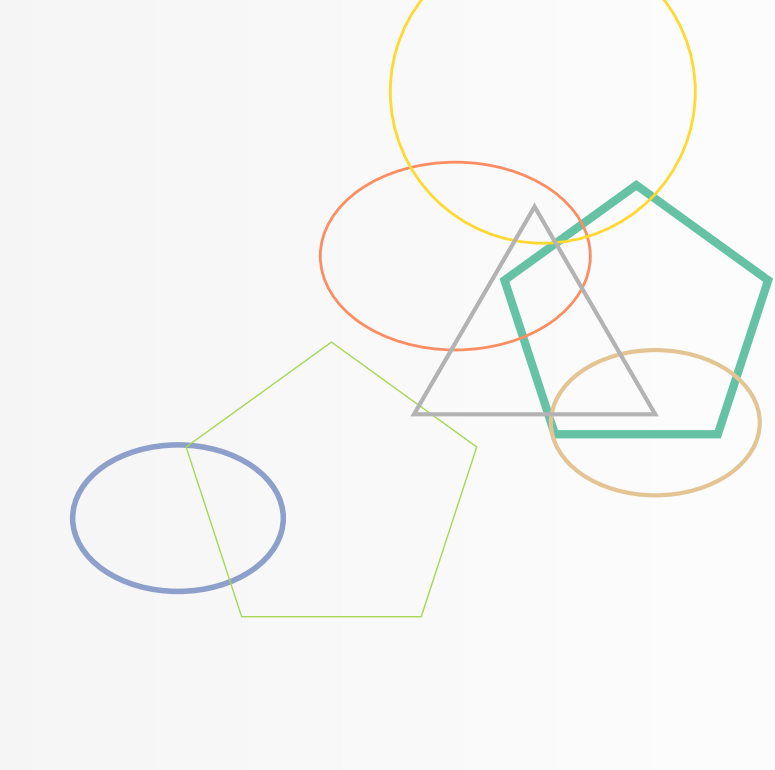[{"shape": "pentagon", "thickness": 3, "radius": 0.89, "center": [0.821, 0.581]}, {"shape": "oval", "thickness": 1, "radius": 0.87, "center": [0.587, 0.667]}, {"shape": "oval", "thickness": 2, "radius": 0.68, "center": [0.23, 0.327]}, {"shape": "pentagon", "thickness": 0.5, "radius": 0.99, "center": [0.428, 0.359]}, {"shape": "circle", "thickness": 1, "radius": 0.98, "center": [0.7, 0.881]}, {"shape": "oval", "thickness": 1.5, "radius": 0.67, "center": [0.846, 0.451]}, {"shape": "triangle", "thickness": 1.5, "radius": 0.9, "center": [0.69, 0.552]}]